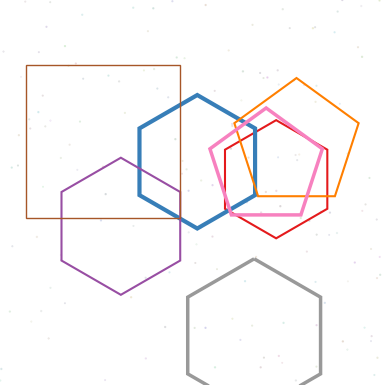[{"shape": "hexagon", "thickness": 1.5, "radius": 0.77, "center": [0.717, 0.534]}, {"shape": "hexagon", "thickness": 3, "radius": 0.87, "center": [0.512, 0.58]}, {"shape": "hexagon", "thickness": 1.5, "radius": 0.89, "center": [0.314, 0.412]}, {"shape": "pentagon", "thickness": 1.5, "radius": 0.85, "center": [0.77, 0.628]}, {"shape": "square", "thickness": 1, "radius": 1.0, "center": [0.268, 0.633]}, {"shape": "pentagon", "thickness": 2.5, "radius": 0.77, "center": [0.691, 0.566]}, {"shape": "hexagon", "thickness": 2.5, "radius": 1.0, "center": [0.66, 0.129]}]